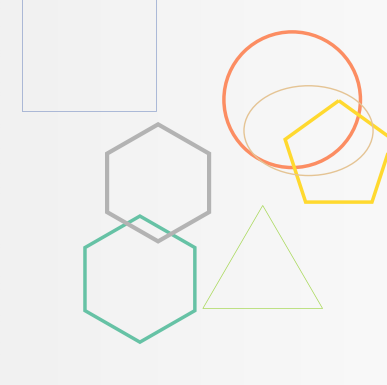[{"shape": "hexagon", "thickness": 2.5, "radius": 0.82, "center": [0.361, 0.275]}, {"shape": "circle", "thickness": 2.5, "radius": 0.88, "center": [0.754, 0.741]}, {"shape": "square", "thickness": 0.5, "radius": 0.87, "center": [0.23, 0.886]}, {"shape": "triangle", "thickness": 0.5, "radius": 0.89, "center": [0.678, 0.288]}, {"shape": "pentagon", "thickness": 2.5, "radius": 0.73, "center": [0.874, 0.593]}, {"shape": "oval", "thickness": 1, "radius": 0.83, "center": [0.796, 0.661]}, {"shape": "hexagon", "thickness": 3, "radius": 0.76, "center": [0.408, 0.525]}]